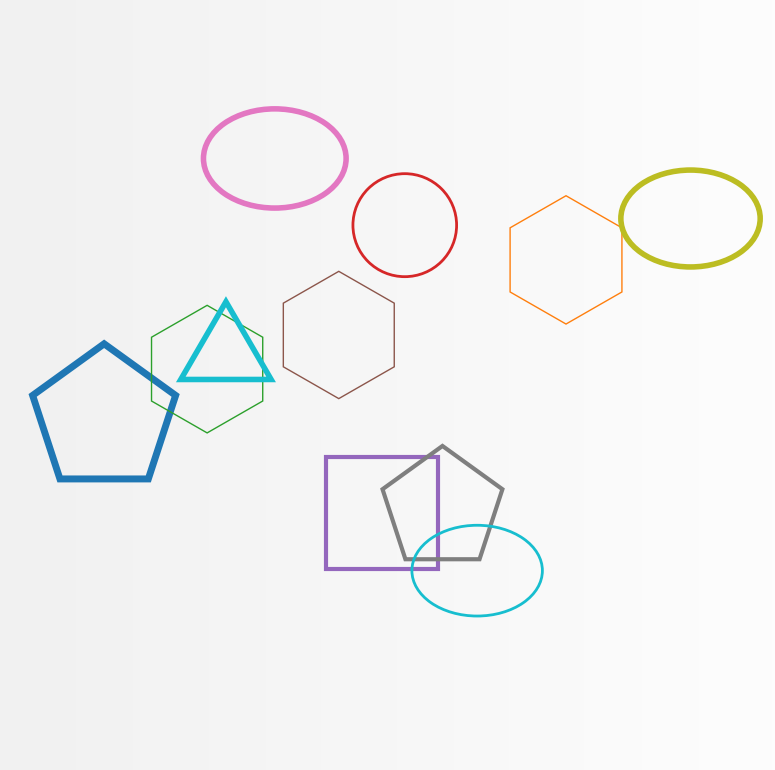[{"shape": "pentagon", "thickness": 2.5, "radius": 0.49, "center": [0.134, 0.456]}, {"shape": "hexagon", "thickness": 0.5, "radius": 0.42, "center": [0.73, 0.662]}, {"shape": "hexagon", "thickness": 0.5, "radius": 0.41, "center": [0.267, 0.521]}, {"shape": "circle", "thickness": 1, "radius": 0.33, "center": [0.522, 0.708]}, {"shape": "square", "thickness": 1.5, "radius": 0.36, "center": [0.493, 0.334]}, {"shape": "hexagon", "thickness": 0.5, "radius": 0.41, "center": [0.437, 0.565]}, {"shape": "oval", "thickness": 2, "radius": 0.46, "center": [0.355, 0.794]}, {"shape": "pentagon", "thickness": 1.5, "radius": 0.41, "center": [0.571, 0.34]}, {"shape": "oval", "thickness": 2, "radius": 0.45, "center": [0.891, 0.716]}, {"shape": "oval", "thickness": 1, "radius": 0.42, "center": [0.616, 0.259]}, {"shape": "triangle", "thickness": 2, "radius": 0.34, "center": [0.292, 0.541]}]